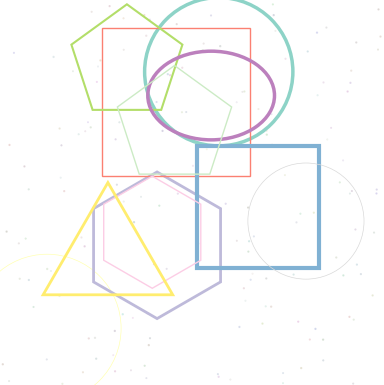[{"shape": "circle", "thickness": 2.5, "radius": 0.96, "center": [0.568, 0.814]}, {"shape": "circle", "thickness": 0.5, "radius": 0.96, "center": [0.122, 0.147]}, {"shape": "hexagon", "thickness": 2, "radius": 0.95, "center": [0.408, 0.363]}, {"shape": "square", "thickness": 1, "radius": 0.96, "center": [0.458, 0.736]}, {"shape": "square", "thickness": 3, "radius": 0.79, "center": [0.669, 0.463]}, {"shape": "pentagon", "thickness": 1.5, "radius": 0.76, "center": [0.33, 0.837]}, {"shape": "hexagon", "thickness": 1, "radius": 0.73, "center": [0.395, 0.397]}, {"shape": "circle", "thickness": 0.5, "radius": 0.75, "center": [0.795, 0.426]}, {"shape": "oval", "thickness": 2.5, "radius": 0.82, "center": [0.548, 0.752]}, {"shape": "pentagon", "thickness": 1, "radius": 0.78, "center": [0.453, 0.674]}, {"shape": "triangle", "thickness": 2, "radius": 0.97, "center": [0.28, 0.331]}]